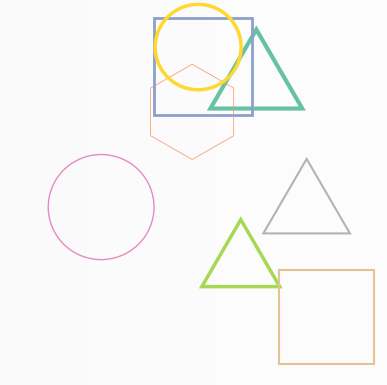[{"shape": "triangle", "thickness": 3, "radius": 0.68, "center": [0.661, 0.787]}, {"shape": "hexagon", "thickness": 0.5, "radius": 0.62, "center": [0.496, 0.709]}, {"shape": "square", "thickness": 2, "radius": 0.63, "center": [0.524, 0.827]}, {"shape": "circle", "thickness": 1, "radius": 0.68, "center": [0.261, 0.462]}, {"shape": "triangle", "thickness": 2.5, "radius": 0.58, "center": [0.621, 0.314]}, {"shape": "circle", "thickness": 2.5, "radius": 0.55, "center": [0.511, 0.878]}, {"shape": "square", "thickness": 1.5, "radius": 0.61, "center": [0.843, 0.176]}, {"shape": "triangle", "thickness": 1.5, "radius": 0.64, "center": [0.791, 0.458]}]